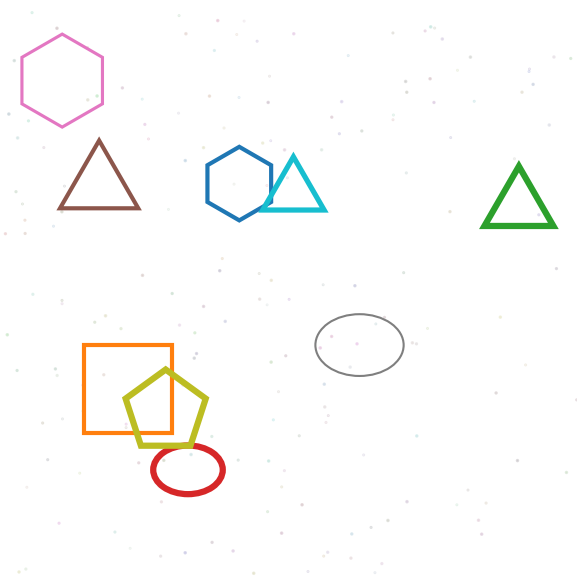[{"shape": "hexagon", "thickness": 2, "radius": 0.32, "center": [0.414, 0.681]}, {"shape": "square", "thickness": 2, "radius": 0.38, "center": [0.221, 0.326]}, {"shape": "triangle", "thickness": 3, "radius": 0.34, "center": [0.899, 0.642]}, {"shape": "oval", "thickness": 3, "radius": 0.3, "center": [0.326, 0.186]}, {"shape": "triangle", "thickness": 2, "radius": 0.39, "center": [0.172, 0.678]}, {"shape": "hexagon", "thickness": 1.5, "radius": 0.4, "center": [0.108, 0.86]}, {"shape": "oval", "thickness": 1, "radius": 0.38, "center": [0.623, 0.402]}, {"shape": "pentagon", "thickness": 3, "radius": 0.36, "center": [0.287, 0.286]}, {"shape": "triangle", "thickness": 2.5, "radius": 0.31, "center": [0.508, 0.666]}]